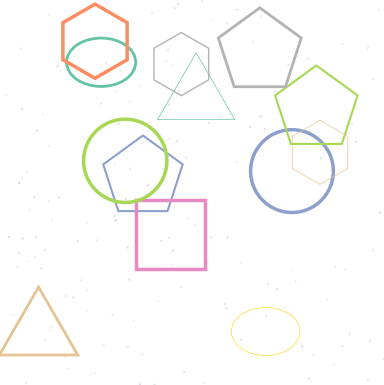[{"shape": "triangle", "thickness": 0.5, "radius": 0.58, "center": [0.51, 0.747]}, {"shape": "oval", "thickness": 2, "radius": 0.45, "center": [0.263, 0.838]}, {"shape": "hexagon", "thickness": 2.5, "radius": 0.48, "center": [0.247, 0.893]}, {"shape": "circle", "thickness": 2.5, "radius": 0.54, "center": [0.758, 0.556]}, {"shape": "pentagon", "thickness": 1.5, "radius": 0.54, "center": [0.371, 0.539]}, {"shape": "square", "thickness": 2.5, "radius": 0.45, "center": [0.443, 0.391]}, {"shape": "pentagon", "thickness": 1.5, "radius": 0.56, "center": [0.822, 0.717]}, {"shape": "circle", "thickness": 2.5, "radius": 0.54, "center": [0.325, 0.582]}, {"shape": "oval", "thickness": 0.5, "radius": 0.45, "center": [0.69, 0.139]}, {"shape": "triangle", "thickness": 2, "radius": 0.59, "center": [0.1, 0.137]}, {"shape": "hexagon", "thickness": 0.5, "radius": 0.42, "center": [0.831, 0.604]}, {"shape": "pentagon", "thickness": 2, "radius": 0.57, "center": [0.675, 0.866]}, {"shape": "hexagon", "thickness": 1, "radius": 0.41, "center": [0.471, 0.834]}]